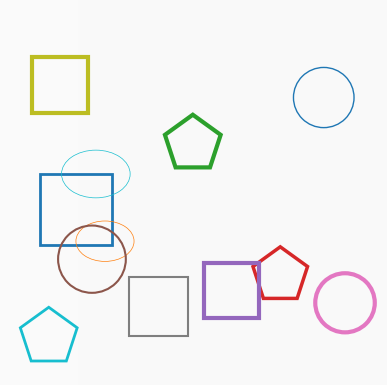[{"shape": "circle", "thickness": 1, "radius": 0.39, "center": [0.835, 0.747]}, {"shape": "square", "thickness": 2, "radius": 0.46, "center": [0.196, 0.456]}, {"shape": "oval", "thickness": 0.5, "radius": 0.38, "center": [0.271, 0.373]}, {"shape": "pentagon", "thickness": 3, "radius": 0.38, "center": [0.498, 0.626]}, {"shape": "pentagon", "thickness": 2.5, "radius": 0.37, "center": [0.723, 0.285]}, {"shape": "square", "thickness": 3, "radius": 0.36, "center": [0.598, 0.245]}, {"shape": "circle", "thickness": 1.5, "radius": 0.44, "center": [0.237, 0.327]}, {"shape": "circle", "thickness": 3, "radius": 0.38, "center": [0.89, 0.214]}, {"shape": "square", "thickness": 1.5, "radius": 0.38, "center": [0.409, 0.205]}, {"shape": "square", "thickness": 3, "radius": 0.36, "center": [0.155, 0.78]}, {"shape": "oval", "thickness": 0.5, "radius": 0.44, "center": [0.247, 0.548]}, {"shape": "pentagon", "thickness": 2, "radius": 0.39, "center": [0.126, 0.125]}]